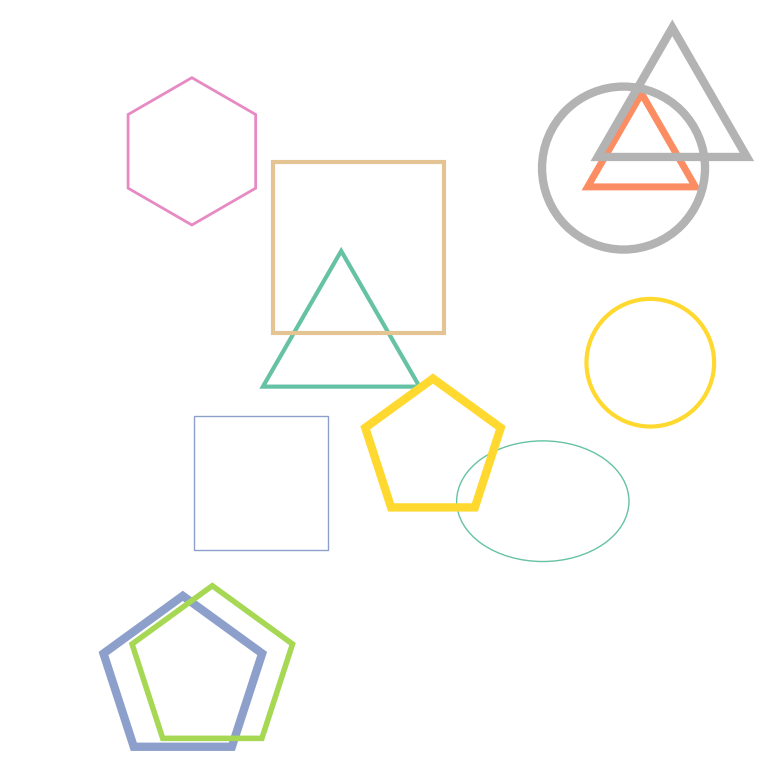[{"shape": "oval", "thickness": 0.5, "radius": 0.56, "center": [0.705, 0.349]}, {"shape": "triangle", "thickness": 1.5, "radius": 0.59, "center": [0.443, 0.557]}, {"shape": "triangle", "thickness": 2.5, "radius": 0.4, "center": [0.833, 0.798]}, {"shape": "pentagon", "thickness": 3, "radius": 0.54, "center": [0.237, 0.118]}, {"shape": "square", "thickness": 0.5, "radius": 0.43, "center": [0.339, 0.373]}, {"shape": "hexagon", "thickness": 1, "radius": 0.48, "center": [0.249, 0.803]}, {"shape": "pentagon", "thickness": 2, "radius": 0.55, "center": [0.276, 0.13]}, {"shape": "pentagon", "thickness": 3, "radius": 0.46, "center": [0.562, 0.416]}, {"shape": "circle", "thickness": 1.5, "radius": 0.41, "center": [0.845, 0.529]}, {"shape": "square", "thickness": 1.5, "radius": 0.56, "center": [0.465, 0.679]}, {"shape": "circle", "thickness": 3, "radius": 0.53, "center": [0.81, 0.782]}, {"shape": "triangle", "thickness": 3, "radius": 0.56, "center": [0.873, 0.852]}]